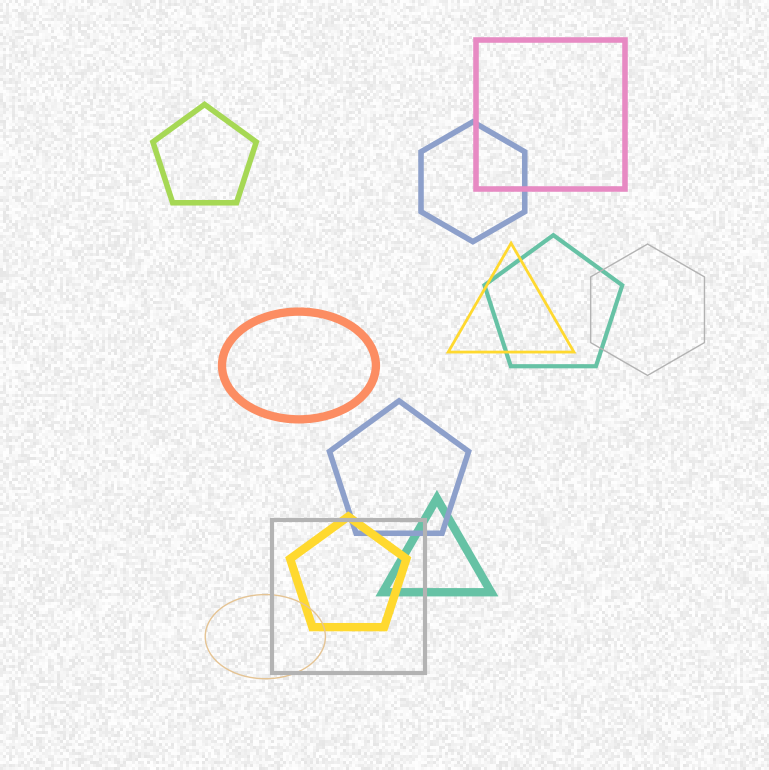[{"shape": "triangle", "thickness": 3, "radius": 0.41, "center": [0.567, 0.272]}, {"shape": "pentagon", "thickness": 1.5, "radius": 0.47, "center": [0.719, 0.6]}, {"shape": "oval", "thickness": 3, "radius": 0.5, "center": [0.388, 0.525]}, {"shape": "hexagon", "thickness": 2, "radius": 0.39, "center": [0.614, 0.764]}, {"shape": "pentagon", "thickness": 2, "radius": 0.48, "center": [0.518, 0.384]}, {"shape": "square", "thickness": 2, "radius": 0.48, "center": [0.715, 0.851]}, {"shape": "pentagon", "thickness": 2, "radius": 0.35, "center": [0.266, 0.794]}, {"shape": "pentagon", "thickness": 3, "radius": 0.4, "center": [0.452, 0.25]}, {"shape": "triangle", "thickness": 1, "radius": 0.47, "center": [0.664, 0.59]}, {"shape": "oval", "thickness": 0.5, "radius": 0.39, "center": [0.345, 0.173]}, {"shape": "square", "thickness": 1.5, "radius": 0.5, "center": [0.452, 0.225]}, {"shape": "hexagon", "thickness": 0.5, "radius": 0.43, "center": [0.841, 0.598]}]